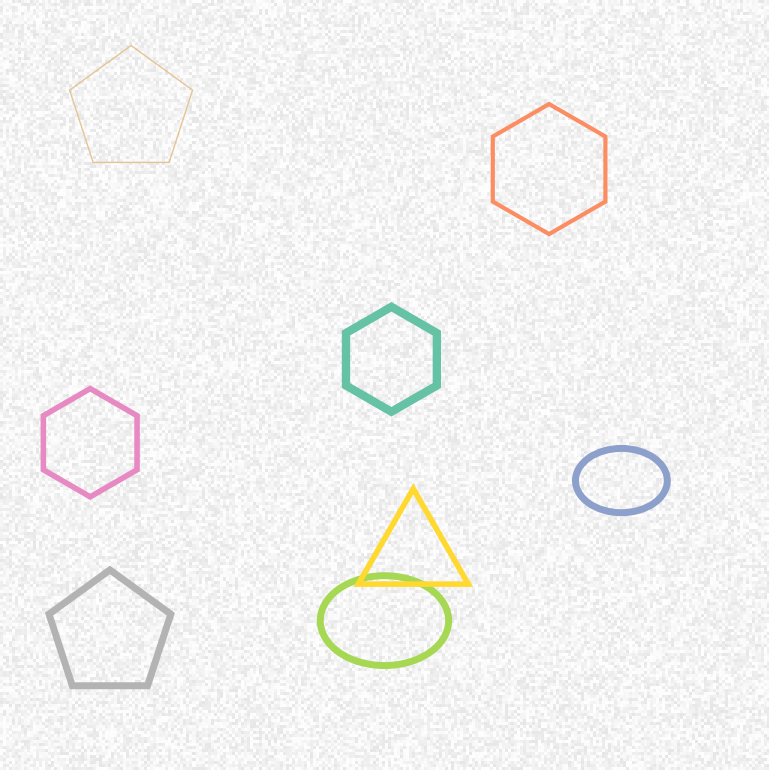[{"shape": "hexagon", "thickness": 3, "radius": 0.34, "center": [0.508, 0.533]}, {"shape": "hexagon", "thickness": 1.5, "radius": 0.42, "center": [0.713, 0.78]}, {"shape": "oval", "thickness": 2.5, "radius": 0.3, "center": [0.807, 0.376]}, {"shape": "hexagon", "thickness": 2, "radius": 0.35, "center": [0.117, 0.425]}, {"shape": "oval", "thickness": 2.5, "radius": 0.42, "center": [0.499, 0.194]}, {"shape": "triangle", "thickness": 2, "radius": 0.41, "center": [0.537, 0.283]}, {"shape": "pentagon", "thickness": 0.5, "radius": 0.42, "center": [0.17, 0.857]}, {"shape": "pentagon", "thickness": 2.5, "radius": 0.42, "center": [0.143, 0.177]}]